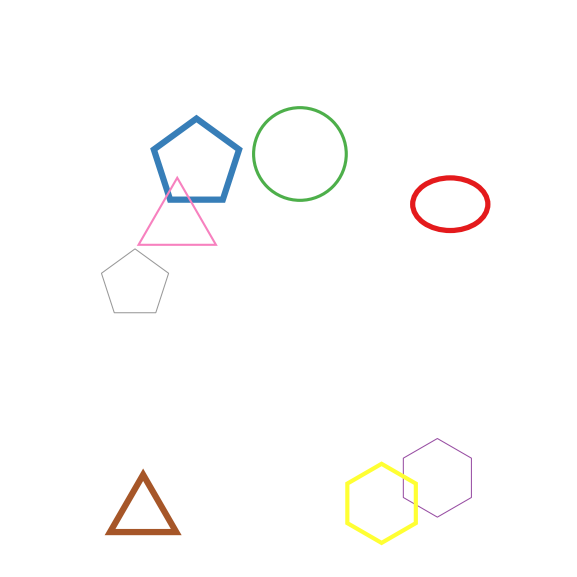[{"shape": "oval", "thickness": 2.5, "radius": 0.33, "center": [0.78, 0.646]}, {"shape": "pentagon", "thickness": 3, "radius": 0.39, "center": [0.34, 0.716]}, {"shape": "circle", "thickness": 1.5, "radius": 0.4, "center": [0.519, 0.732]}, {"shape": "hexagon", "thickness": 0.5, "radius": 0.34, "center": [0.757, 0.172]}, {"shape": "hexagon", "thickness": 2, "radius": 0.34, "center": [0.661, 0.128]}, {"shape": "triangle", "thickness": 3, "radius": 0.33, "center": [0.248, 0.111]}, {"shape": "triangle", "thickness": 1, "radius": 0.39, "center": [0.307, 0.614]}, {"shape": "pentagon", "thickness": 0.5, "radius": 0.31, "center": [0.234, 0.507]}]